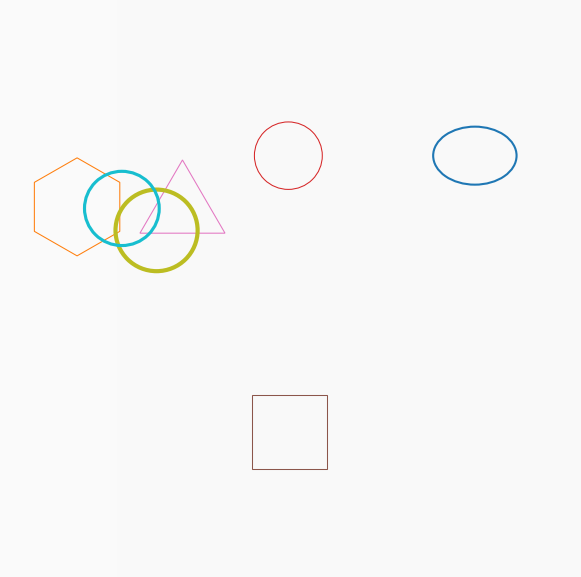[{"shape": "oval", "thickness": 1, "radius": 0.36, "center": [0.817, 0.73]}, {"shape": "hexagon", "thickness": 0.5, "radius": 0.42, "center": [0.133, 0.641]}, {"shape": "circle", "thickness": 0.5, "radius": 0.29, "center": [0.496, 0.73]}, {"shape": "square", "thickness": 0.5, "radius": 0.32, "center": [0.498, 0.25]}, {"shape": "triangle", "thickness": 0.5, "radius": 0.42, "center": [0.314, 0.638]}, {"shape": "circle", "thickness": 2, "radius": 0.35, "center": [0.269, 0.6]}, {"shape": "circle", "thickness": 1.5, "radius": 0.32, "center": [0.21, 0.638]}]